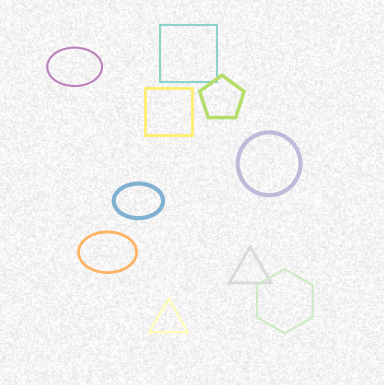[{"shape": "square", "thickness": 1.5, "radius": 0.37, "center": [0.489, 0.86]}, {"shape": "triangle", "thickness": 1.5, "radius": 0.29, "center": [0.438, 0.166]}, {"shape": "circle", "thickness": 3, "radius": 0.41, "center": [0.699, 0.575]}, {"shape": "oval", "thickness": 3, "radius": 0.32, "center": [0.36, 0.478]}, {"shape": "oval", "thickness": 2, "radius": 0.38, "center": [0.279, 0.345]}, {"shape": "pentagon", "thickness": 2.5, "radius": 0.3, "center": [0.576, 0.744]}, {"shape": "triangle", "thickness": 2, "radius": 0.31, "center": [0.65, 0.296]}, {"shape": "oval", "thickness": 1.5, "radius": 0.36, "center": [0.194, 0.826]}, {"shape": "hexagon", "thickness": 1.5, "radius": 0.42, "center": [0.74, 0.218]}, {"shape": "square", "thickness": 2, "radius": 0.31, "center": [0.438, 0.71]}]